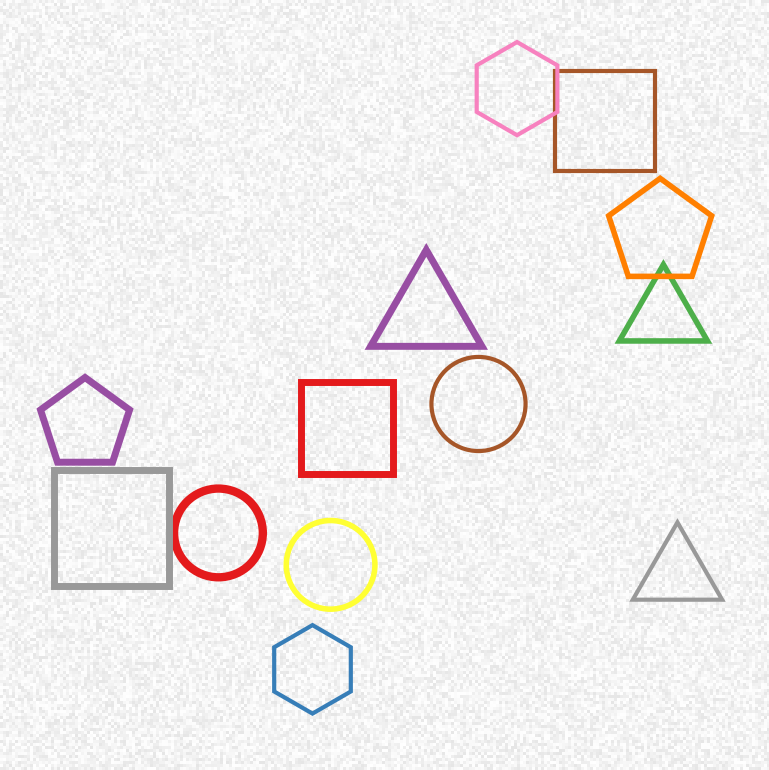[{"shape": "circle", "thickness": 3, "radius": 0.29, "center": [0.284, 0.308]}, {"shape": "square", "thickness": 2.5, "radius": 0.3, "center": [0.451, 0.444]}, {"shape": "hexagon", "thickness": 1.5, "radius": 0.29, "center": [0.406, 0.131]}, {"shape": "triangle", "thickness": 2, "radius": 0.33, "center": [0.862, 0.59]}, {"shape": "pentagon", "thickness": 2.5, "radius": 0.3, "center": [0.11, 0.449]}, {"shape": "triangle", "thickness": 2.5, "radius": 0.42, "center": [0.554, 0.592]}, {"shape": "pentagon", "thickness": 2, "radius": 0.35, "center": [0.857, 0.698]}, {"shape": "circle", "thickness": 2, "radius": 0.29, "center": [0.429, 0.266]}, {"shape": "circle", "thickness": 1.5, "radius": 0.31, "center": [0.621, 0.475]}, {"shape": "square", "thickness": 1.5, "radius": 0.33, "center": [0.786, 0.843]}, {"shape": "hexagon", "thickness": 1.5, "radius": 0.3, "center": [0.671, 0.885]}, {"shape": "square", "thickness": 2.5, "radius": 0.37, "center": [0.145, 0.314]}, {"shape": "triangle", "thickness": 1.5, "radius": 0.33, "center": [0.88, 0.255]}]